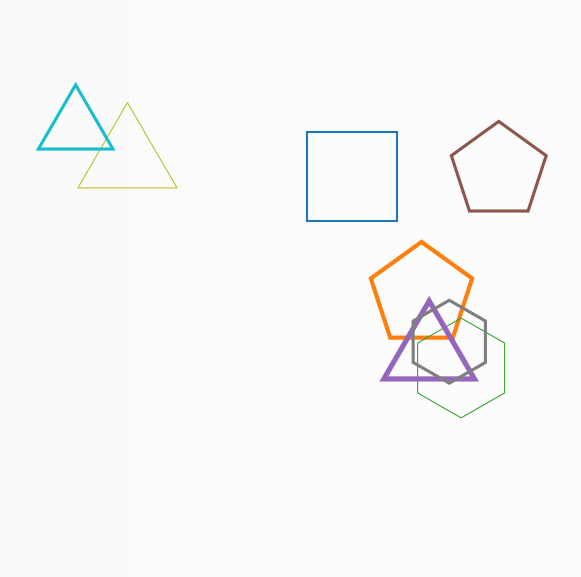[{"shape": "square", "thickness": 1, "radius": 0.39, "center": [0.606, 0.694]}, {"shape": "pentagon", "thickness": 2, "radius": 0.46, "center": [0.725, 0.489]}, {"shape": "hexagon", "thickness": 0.5, "radius": 0.43, "center": [0.793, 0.362]}, {"shape": "triangle", "thickness": 2.5, "radius": 0.45, "center": [0.738, 0.388]}, {"shape": "pentagon", "thickness": 1.5, "radius": 0.43, "center": [0.858, 0.703]}, {"shape": "hexagon", "thickness": 1.5, "radius": 0.36, "center": [0.773, 0.407]}, {"shape": "triangle", "thickness": 0.5, "radius": 0.49, "center": [0.219, 0.723]}, {"shape": "triangle", "thickness": 1.5, "radius": 0.37, "center": [0.13, 0.778]}]